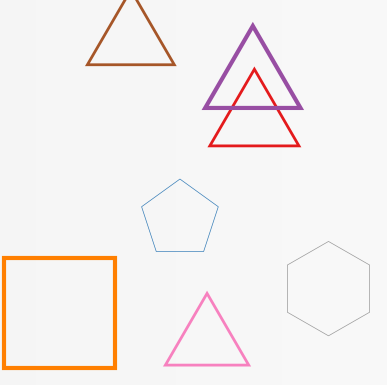[{"shape": "triangle", "thickness": 2, "radius": 0.66, "center": [0.656, 0.687]}, {"shape": "pentagon", "thickness": 0.5, "radius": 0.52, "center": [0.464, 0.431]}, {"shape": "triangle", "thickness": 3, "radius": 0.71, "center": [0.652, 0.791]}, {"shape": "square", "thickness": 3, "radius": 0.71, "center": [0.153, 0.188]}, {"shape": "triangle", "thickness": 2, "radius": 0.65, "center": [0.338, 0.897]}, {"shape": "triangle", "thickness": 2, "radius": 0.62, "center": [0.534, 0.114]}, {"shape": "hexagon", "thickness": 0.5, "radius": 0.61, "center": [0.848, 0.25]}]